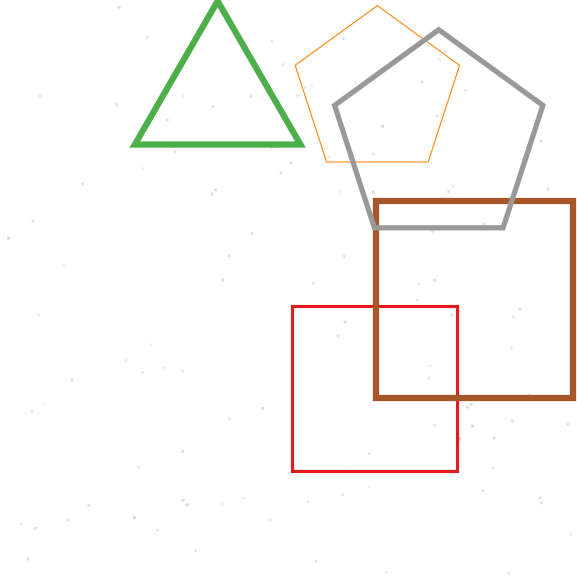[{"shape": "square", "thickness": 1.5, "radius": 0.71, "center": [0.648, 0.327]}, {"shape": "triangle", "thickness": 3, "radius": 0.83, "center": [0.377, 0.832]}, {"shape": "pentagon", "thickness": 0.5, "radius": 0.75, "center": [0.653, 0.84]}, {"shape": "square", "thickness": 3, "radius": 0.85, "center": [0.822, 0.481]}, {"shape": "pentagon", "thickness": 2.5, "radius": 0.95, "center": [0.76, 0.758]}]